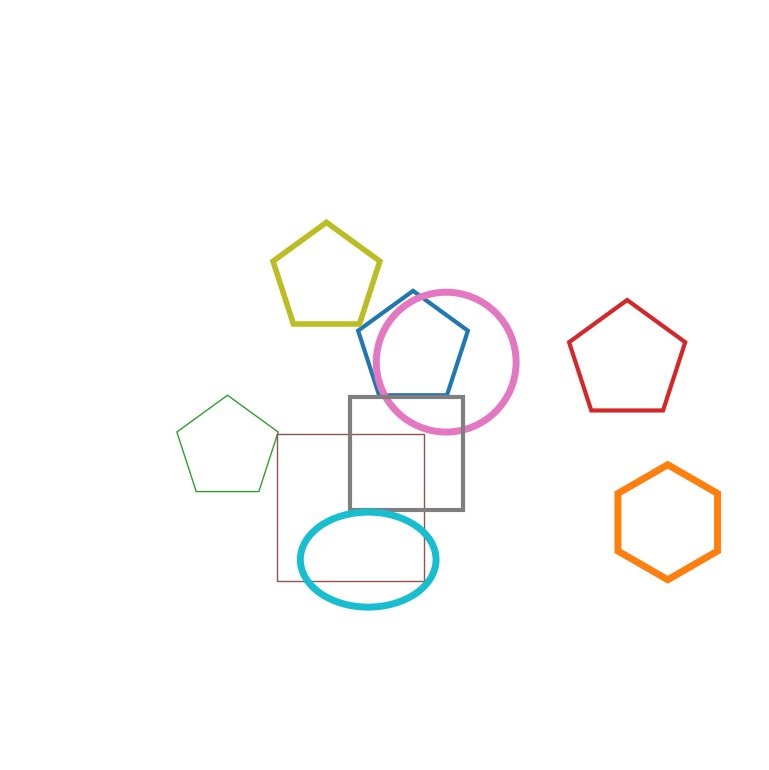[{"shape": "pentagon", "thickness": 1.5, "radius": 0.37, "center": [0.536, 0.547]}, {"shape": "hexagon", "thickness": 2.5, "radius": 0.37, "center": [0.867, 0.322]}, {"shape": "pentagon", "thickness": 0.5, "radius": 0.35, "center": [0.295, 0.418]}, {"shape": "pentagon", "thickness": 1.5, "radius": 0.4, "center": [0.814, 0.531]}, {"shape": "square", "thickness": 0.5, "radius": 0.48, "center": [0.455, 0.34]}, {"shape": "circle", "thickness": 2.5, "radius": 0.45, "center": [0.579, 0.53]}, {"shape": "square", "thickness": 1.5, "radius": 0.37, "center": [0.528, 0.411]}, {"shape": "pentagon", "thickness": 2, "radius": 0.36, "center": [0.424, 0.638]}, {"shape": "oval", "thickness": 2.5, "radius": 0.44, "center": [0.478, 0.273]}]